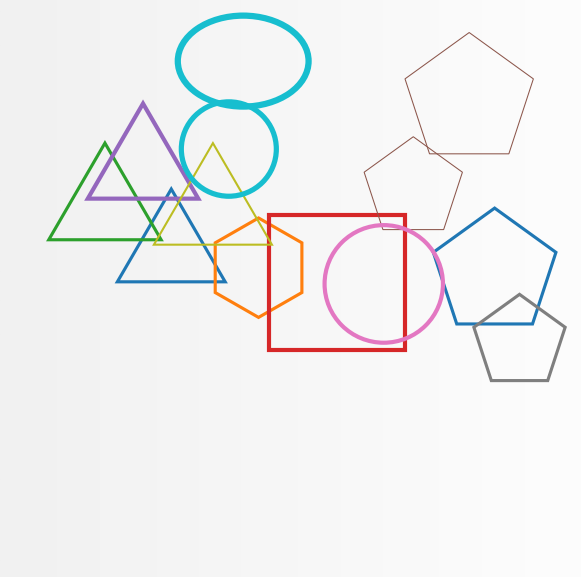[{"shape": "pentagon", "thickness": 1.5, "radius": 0.55, "center": [0.851, 0.528]}, {"shape": "triangle", "thickness": 1.5, "radius": 0.54, "center": [0.295, 0.565]}, {"shape": "hexagon", "thickness": 1.5, "radius": 0.43, "center": [0.445, 0.536]}, {"shape": "triangle", "thickness": 1.5, "radius": 0.56, "center": [0.181, 0.64]}, {"shape": "square", "thickness": 2, "radius": 0.58, "center": [0.58, 0.51]}, {"shape": "triangle", "thickness": 2, "radius": 0.55, "center": [0.246, 0.71]}, {"shape": "pentagon", "thickness": 0.5, "radius": 0.44, "center": [0.711, 0.673]}, {"shape": "pentagon", "thickness": 0.5, "radius": 0.58, "center": [0.807, 0.827]}, {"shape": "circle", "thickness": 2, "radius": 0.51, "center": [0.66, 0.507]}, {"shape": "pentagon", "thickness": 1.5, "radius": 0.41, "center": [0.894, 0.407]}, {"shape": "triangle", "thickness": 1, "radius": 0.59, "center": [0.366, 0.634]}, {"shape": "oval", "thickness": 3, "radius": 0.56, "center": [0.418, 0.893]}, {"shape": "circle", "thickness": 2.5, "radius": 0.41, "center": [0.394, 0.741]}]